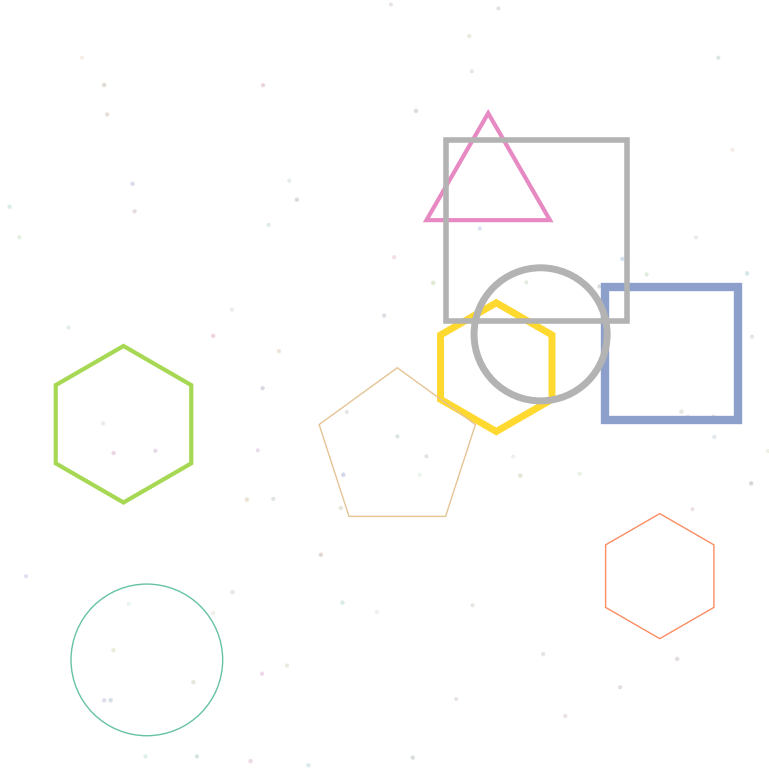[{"shape": "circle", "thickness": 0.5, "radius": 0.49, "center": [0.191, 0.143]}, {"shape": "hexagon", "thickness": 0.5, "radius": 0.41, "center": [0.857, 0.252]}, {"shape": "square", "thickness": 3, "radius": 0.43, "center": [0.872, 0.541]}, {"shape": "triangle", "thickness": 1.5, "radius": 0.46, "center": [0.634, 0.76]}, {"shape": "hexagon", "thickness": 1.5, "radius": 0.51, "center": [0.16, 0.449]}, {"shape": "hexagon", "thickness": 2.5, "radius": 0.42, "center": [0.644, 0.523]}, {"shape": "pentagon", "thickness": 0.5, "radius": 0.53, "center": [0.516, 0.416]}, {"shape": "square", "thickness": 2, "radius": 0.59, "center": [0.697, 0.7]}, {"shape": "circle", "thickness": 2.5, "radius": 0.43, "center": [0.702, 0.566]}]